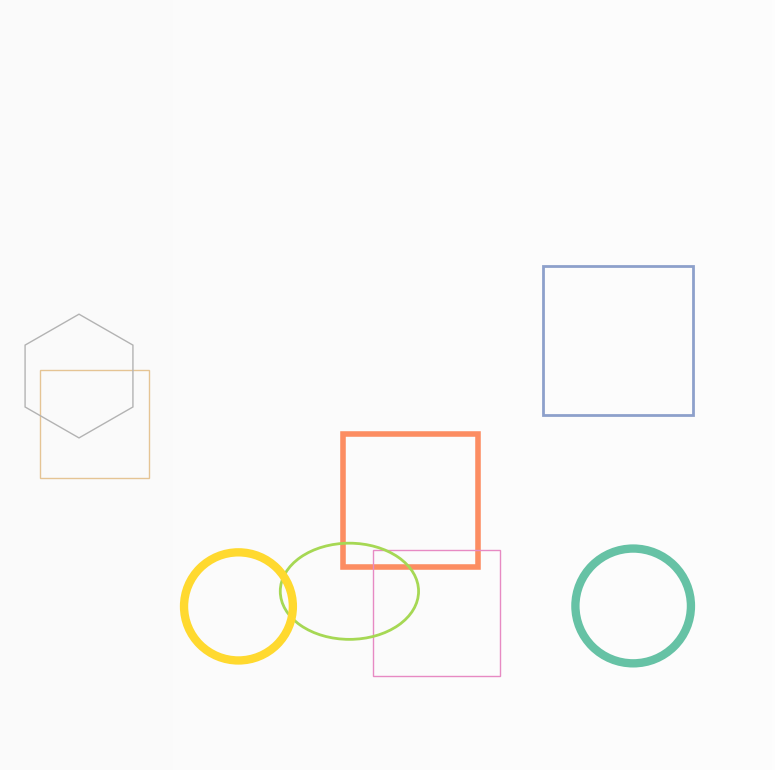[{"shape": "circle", "thickness": 3, "radius": 0.37, "center": [0.817, 0.213]}, {"shape": "square", "thickness": 2, "radius": 0.43, "center": [0.53, 0.35]}, {"shape": "square", "thickness": 1, "radius": 0.48, "center": [0.798, 0.558]}, {"shape": "square", "thickness": 0.5, "radius": 0.41, "center": [0.563, 0.204]}, {"shape": "oval", "thickness": 1, "radius": 0.45, "center": [0.451, 0.232]}, {"shape": "circle", "thickness": 3, "radius": 0.35, "center": [0.308, 0.212]}, {"shape": "square", "thickness": 0.5, "radius": 0.35, "center": [0.122, 0.449]}, {"shape": "hexagon", "thickness": 0.5, "radius": 0.4, "center": [0.102, 0.512]}]